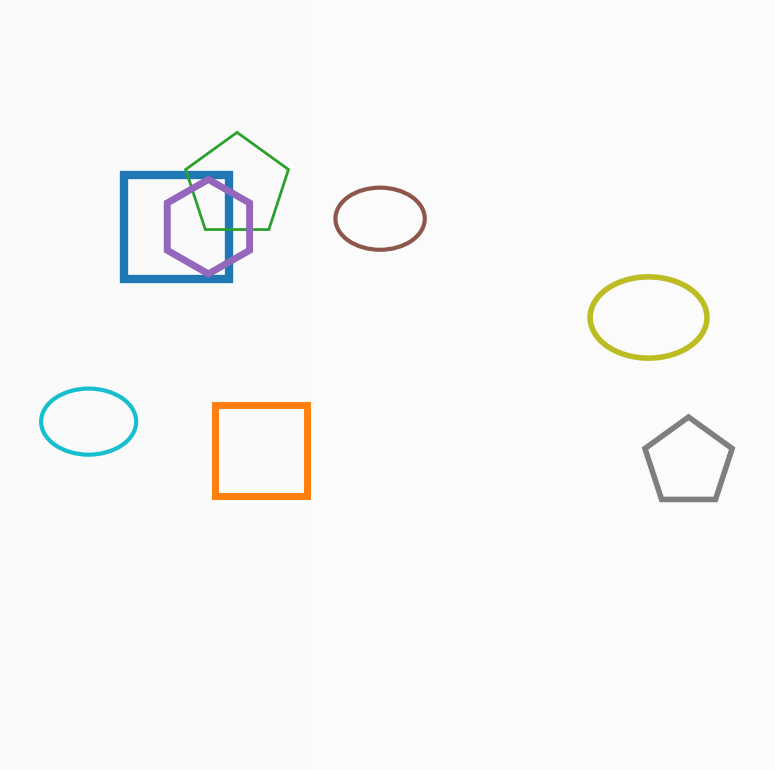[{"shape": "square", "thickness": 3, "radius": 0.34, "center": [0.228, 0.706]}, {"shape": "square", "thickness": 2.5, "radius": 0.3, "center": [0.336, 0.415]}, {"shape": "pentagon", "thickness": 1, "radius": 0.35, "center": [0.306, 0.758]}, {"shape": "hexagon", "thickness": 2.5, "radius": 0.31, "center": [0.269, 0.706]}, {"shape": "oval", "thickness": 1.5, "radius": 0.29, "center": [0.49, 0.716]}, {"shape": "pentagon", "thickness": 2, "radius": 0.3, "center": [0.888, 0.399]}, {"shape": "oval", "thickness": 2, "radius": 0.38, "center": [0.837, 0.588]}, {"shape": "oval", "thickness": 1.5, "radius": 0.31, "center": [0.114, 0.452]}]